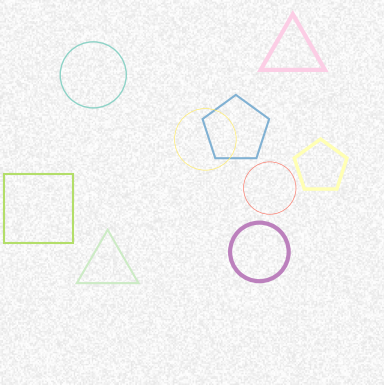[{"shape": "circle", "thickness": 1, "radius": 0.43, "center": [0.242, 0.806]}, {"shape": "pentagon", "thickness": 2.5, "radius": 0.36, "center": [0.833, 0.567]}, {"shape": "circle", "thickness": 0.5, "radius": 0.34, "center": [0.701, 0.512]}, {"shape": "pentagon", "thickness": 1.5, "radius": 0.45, "center": [0.613, 0.663]}, {"shape": "square", "thickness": 1.5, "radius": 0.45, "center": [0.1, 0.459]}, {"shape": "triangle", "thickness": 3, "radius": 0.48, "center": [0.761, 0.867]}, {"shape": "circle", "thickness": 3, "radius": 0.38, "center": [0.674, 0.346]}, {"shape": "triangle", "thickness": 1.5, "radius": 0.46, "center": [0.28, 0.311]}, {"shape": "circle", "thickness": 0.5, "radius": 0.4, "center": [0.533, 0.638]}]